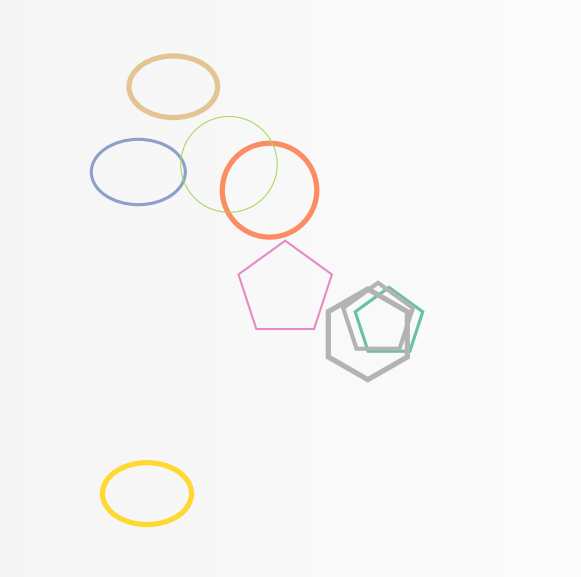[{"shape": "pentagon", "thickness": 1.5, "radius": 0.31, "center": [0.669, 0.44]}, {"shape": "circle", "thickness": 2.5, "radius": 0.41, "center": [0.464, 0.67]}, {"shape": "oval", "thickness": 1.5, "radius": 0.4, "center": [0.238, 0.701]}, {"shape": "pentagon", "thickness": 1, "radius": 0.42, "center": [0.491, 0.498]}, {"shape": "circle", "thickness": 0.5, "radius": 0.41, "center": [0.394, 0.714]}, {"shape": "oval", "thickness": 2.5, "radius": 0.38, "center": [0.253, 0.144]}, {"shape": "oval", "thickness": 2.5, "radius": 0.38, "center": [0.298, 0.849]}, {"shape": "hexagon", "thickness": 2.5, "radius": 0.39, "center": [0.633, 0.42]}, {"shape": "pentagon", "thickness": 2, "radius": 0.32, "center": [0.65, 0.446]}]